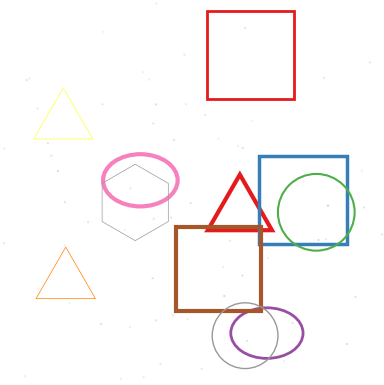[{"shape": "triangle", "thickness": 3, "radius": 0.48, "center": [0.623, 0.45]}, {"shape": "square", "thickness": 2, "radius": 0.57, "center": [0.651, 0.858]}, {"shape": "square", "thickness": 2.5, "radius": 0.57, "center": [0.786, 0.48]}, {"shape": "circle", "thickness": 1.5, "radius": 0.5, "center": [0.821, 0.449]}, {"shape": "oval", "thickness": 2, "radius": 0.47, "center": [0.693, 0.135]}, {"shape": "triangle", "thickness": 0.5, "radius": 0.45, "center": [0.171, 0.269]}, {"shape": "triangle", "thickness": 0.5, "radius": 0.44, "center": [0.164, 0.683]}, {"shape": "square", "thickness": 3, "radius": 0.55, "center": [0.568, 0.301]}, {"shape": "oval", "thickness": 3, "radius": 0.48, "center": [0.365, 0.532]}, {"shape": "circle", "thickness": 1, "radius": 0.43, "center": [0.637, 0.128]}, {"shape": "hexagon", "thickness": 0.5, "radius": 0.5, "center": [0.351, 0.474]}]